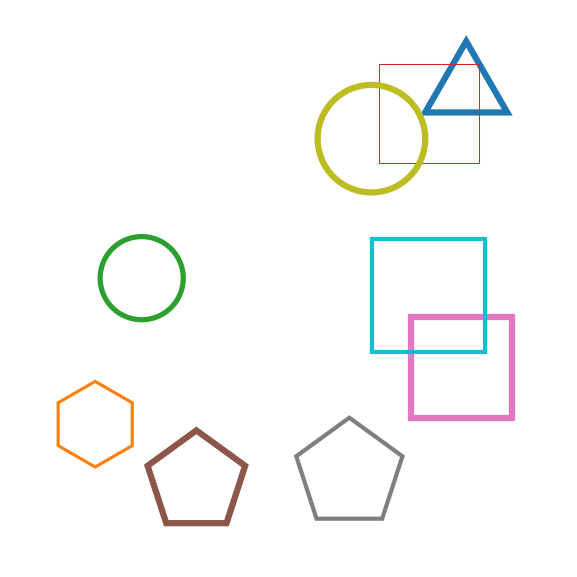[{"shape": "triangle", "thickness": 3, "radius": 0.41, "center": [0.807, 0.845]}, {"shape": "hexagon", "thickness": 1.5, "radius": 0.37, "center": [0.165, 0.265]}, {"shape": "circle", "thickness": 2.5, "radius": 0.36, "center": [0.245, 0.517]}, {"shape": "square", "thickness": 0.5, "radius": 0.43, "center": [0.743, 0.803]}, {"shape": "pentagon", "thickness": 3, "radius": 0.44, "center": [0.34, 0.165]}, {"shape": "square", "thickness": 3, "radius": 0.44, "center": [0.8, 0.362]}, {"shape": "pentagon", "thickness": 2, "radius": 0.48, "center": [0.605, 0.179]}, {"shape": "circle", "thickness": 3, "radius": 0.47, "center": [0.643, 0.759]}, {"shape": "square", "thickness": 2, "radius": 0.49, "center": [0.742, 0.488]}]